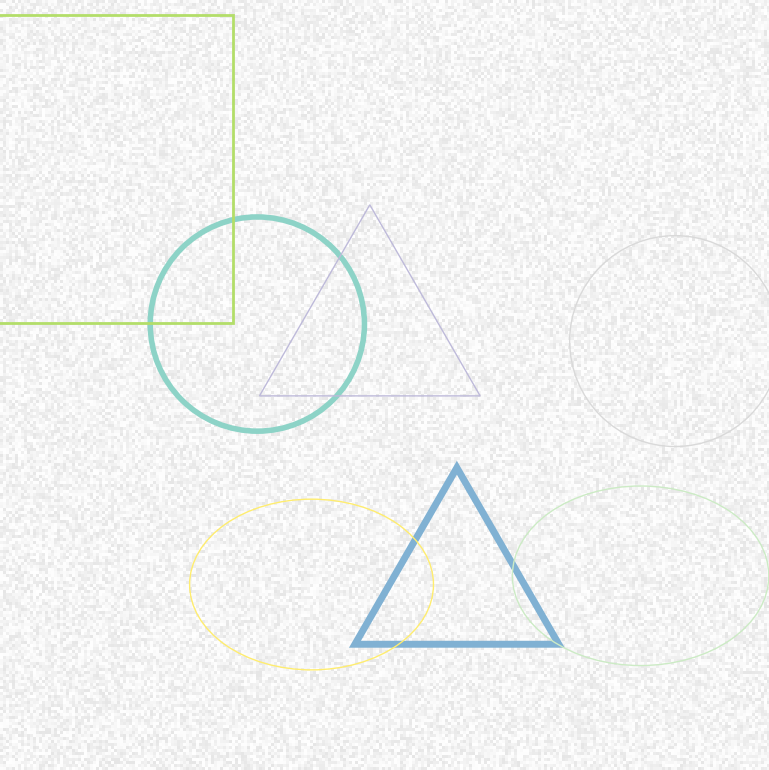[{"shape": "circle", "thickness": 2, "radius": 0.7, "center": [0.334, 0.579]}, {"shape": "triangle", "thickness": 0.5, "radius": 0.83, "center": [0.48, 0.569]}, {"shape": "triangle", "thickness": 2.5, "radius": 0.76, "center": [0.593, 0.24]}, {"shape": "square", "thickness": 1, "radius": 1.0, "center": [0.103, 0.781]}, {"shape": "circle", "thickness": 0.5, "radius": 0.68, "center": [0.877, 0.557]}, {"shape": "oval", "thickness": 0.5, "radius": 0.83, "center": [0.832, 0.252]}, {"shape": "oval", "thickness": 0.5, "radius": 0.79, "center": [0.405, 0.241]}]